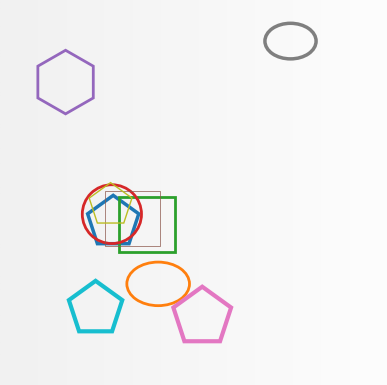[{"shape": "pentagon", "thickness": 2.5, "radius": 0.35, "center": [0.292, 0.423]}, {"shape": "oval", "thickness": 2, "radius": 0.4, "center": [0.408, 0.263]}, {"shape": "square", "thickness": 2, "radius": 0.36, "center": [0.38, 0.416]}, {"shape": "circle", "thickness": 2, "radius": 0.38, "center": [0.289, 0.444]}, {"shape": "hexagon", "thickness": 2, "radius": 0.41, "center": [0.169, 0.787]}, {"shape": "square", "thickness": 0.5, "radius": 0.36, "center": [0.342, 0.433]}, {"shape": "pentagon", "thickness": 3, "radius": 0.39, "center": [0.522, 0.177]}, {"shape": "oval", "thickness": 2.5, "radius": 0.33, "center": [0.75, 0.893]}, {"shape": "pentagon", "thickness": 1, "radius": 0.29, "center": [0.285, 0.468]}, {"shape": "pentagon", "thickness": 3, "radius": 0.36, "center": [0.247, 0.198]}]